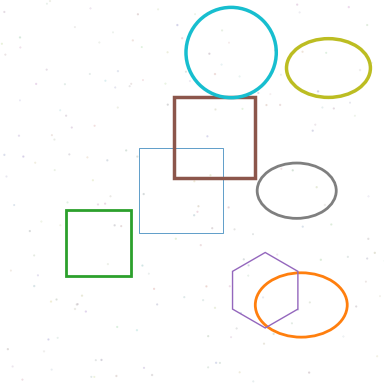[{"shape": "square", "thickness": 0.5, "radius": 0.55, "center": [0.471, 0.505]}, {"shape": "oval", "thickness": 2, "radius": 0.6, "center": [0.782, 0.208]}, {"shape": "square", "thickness": 2, "radius": 0.43, "center": [0.255, 0.369]}, {"shape": "hexagon", "thickness": 1, "radius": 0.49, "center": [0.689, 0.246]}, {"shape": "square", "thickness": 2.5, "radius": 0.53, "center": [0.557, 0.643]}, {"shape": "oval", "thickness": 2, "radius": 0.51, "center": [0.771, 0.505]}, {"shape": "oval", "thickness": 2.5, "radius": 0.54, "center": [0.853, 0.823]}, {"shape": "circle", "thickness": 2.5, "radius": 0.59, "center": [0.6, 0.864]}]